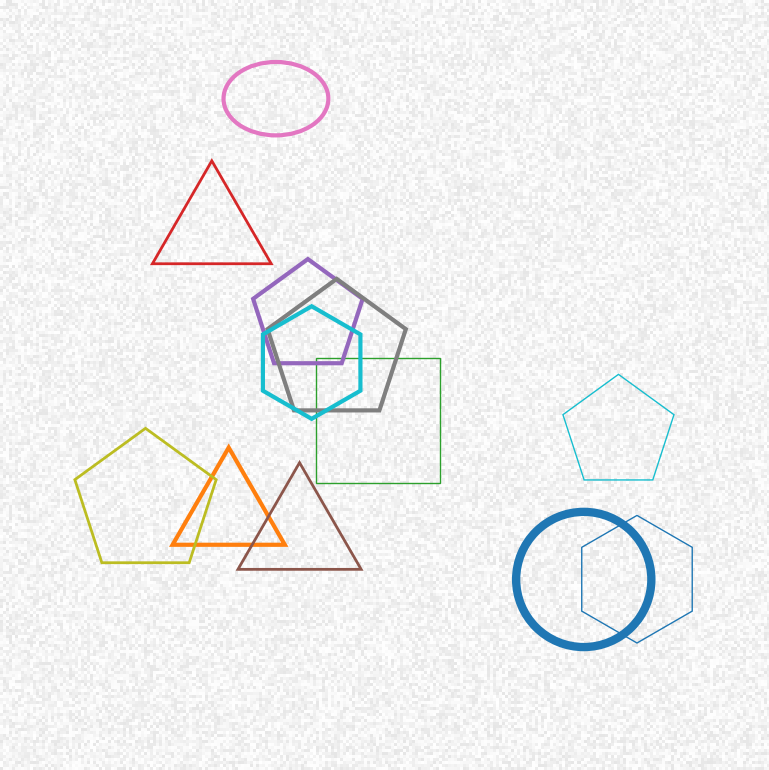[{"shape": "circle", "thickness": 3, "radius": 0.44, "center": [0.758, 0.247]}, {"shape": "hexagon", "thickness": 0.5, "radius": 0.41, "center": [0.827, 0.248]}, {"shape": "triangle", "thickness": 1.5, "radius": 0.42, "center": [0.297, 0.335]}, {"shape": "square", "thickness": 0.5, "radius": 0.4, "center": [0.491, 0.454]}, {"shape": "triangle", "thickness": 1, "radius": 0.45, "center": [0.275, 0.702]}, {"shape": "pentagon", "thickness": 1.5, "radius": 0.37, "center": [0.4, 0.589]}, {"shape": "triangle", "thickness": 1, "radius": 0.46, "center": [0.389, 0.307]}, {"shape": "oval", "thickness": 1.5, "radius": 0.34, "center": [0.358, 0.872]}, {"shape": "pentagon", "thickness": 1.5, "radius": 0.47, "center": [0.437, 0.543]}, {"shape": "pentagon", "thickness": 1, "radius": 0.48, "center": [0.189, 0.347]}, {"shape": "hexagon", "thickness": 1.5, "radius": 0.37, "center": [0.405, 0.529]}, {"shape": "pentagon", "thickness": 0.5, "radius": 0.38, "center": [0.803, 0.438]}]